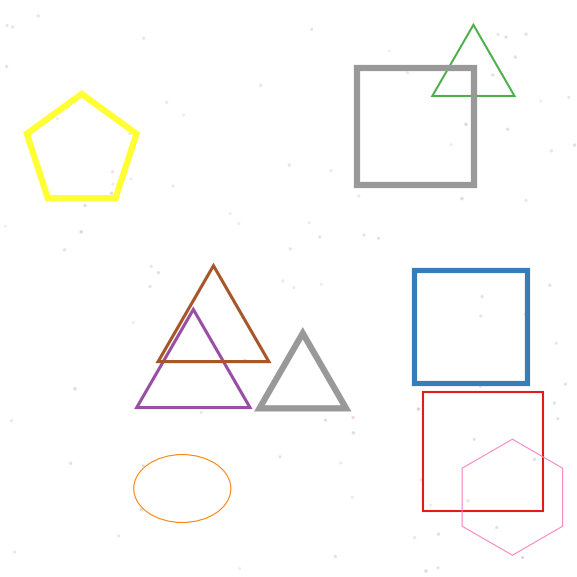[{"shape": "square", "thickness": 1, "radius": 0.52, "center": [0.836, 0.217]}, {"shape": "square", "thickness": 2.5, "radius": 0.49, "center": [0.815, 0.434]}, {"shape": "triangle", "thickness": 1, "radius": 0.41, "center": [0.82, 0.874]}, {"shape": "triangle", "thickness": 1.5, "radius": 0.57, "center": [0.335, 0.35]}, {"shape": "oval", "thickness": 0.5, "radius": 0.42, "center": [0.316, 0.153]}, {"shape": "pentagon", "thickness": 3, "radius": 0.5, "center": [0.141, 0.737]}, {"shape": "triangle", "thickness": 1.5, "radius": 0.55, "center": [0.37, 0.428]}, {"shape": "hexagon", "thickness": 0.5, "radius": 0.5, "center": [0.887, 0.138]}, {"shape": "square", "thickness": 3, "radius": 0.51, "center": [0.72, 0.781]}, {"shape": "triangle", "thickness": 3, "radius": 0.43, "center": [0.524, 0.335]}]